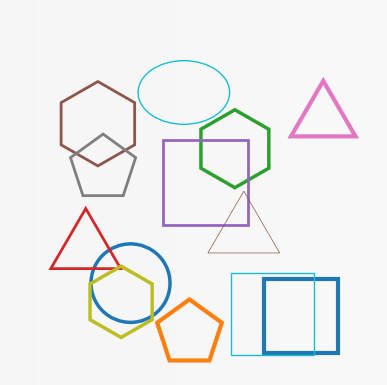[{"shape": "square", "thickness": 3, "radius": 0.48, "center": [0.777, 0.179]}, {"shape": "circle", "thickness": 2.5, "radius": 0.51, "center": [0.337, 0.265]}, {"shape": "pentagon", "thickness": 3, "radius": 0.44, "center": [0.489, 0.135]}, {"shape": "hexagon", "thickness": 2.5, "radius": 0.51, "center": [0.606, 0.614]}, {"shape": "triangle", "thickness": 2, "radius": 0.52, "center": [0.221, 0.354]}, {"shape": "square", "thickness": 2, "radius": 0.55, "center": [0.531, 0.525]}, {"shape": "triangle", "thickness": 0.5, "radius": 0.53, "center": [0.629, 0.396]}, {"shape": "hexagon", "thickness": 2, "radius": 0.55, "center": [0.253, 0.679]}, {"shape": "triangle", "thickness": 3, "radius": 0.48, "center": [0.834, 0.694]}, {"shape": "pentagon", "thickness": 2, "radius": 0.44, "center": [0.266, 0.563]}, {"shape": "hexagon", "thickness": 2.5, "radius": 0.46, "center": [0.313, 0.216]}, {"shape": "square", "thickness": 1, "radius": 0.53, "center": [0.703, 0.184]}, {"shape": "oval", "thickness": 1, "radius": 0.59, "center": [0.474, 0.76]}]